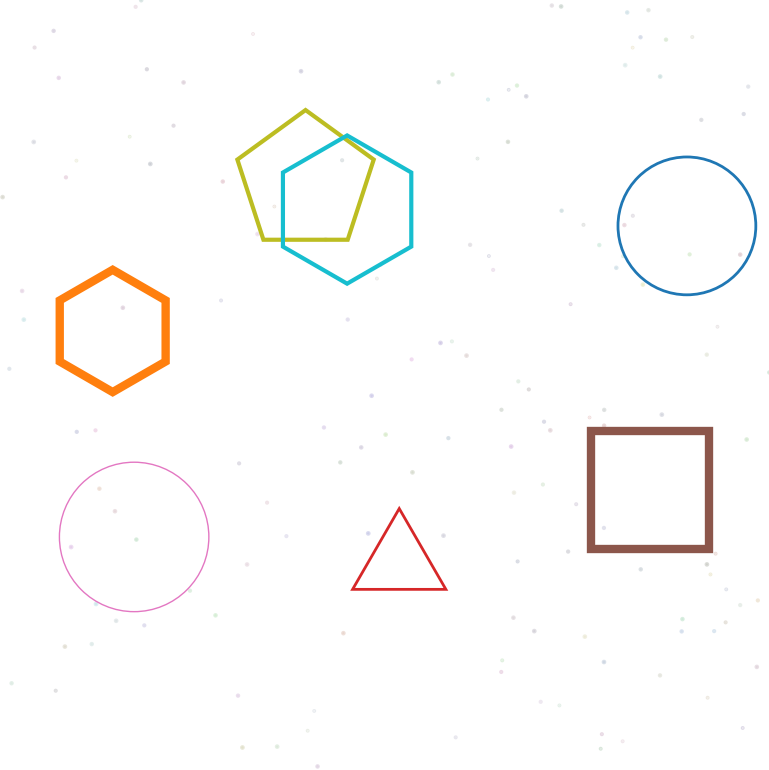[{"shape": "circle", "thickness": 1, "radius": 0.45, "center": [0.892, 0.707]}, {"shape": "hexagon", "thickness": 3, "radius": 0.4, "center": [0.146, 0.57]}, {"shape": "triangle", "thickness": 1, "radius": 0.35, "center": [0.518, 0.27]}, {"shape": "square", "thickness": 3, "radius": 0.38, "center": [0.844, 0.364]}, {"shape": "circle", "thickness": 0.5, "radius": 0.49, "center": [0.174, 0.303]}, {"shape": "pentagon", "thickness": 1.5, "radius": 0.47, "center": [0.397, 0.764]}, {"shape": "hexagon", "thickness": 1.5, "radius": 0.48, "center": [0.451, 0.728]}]